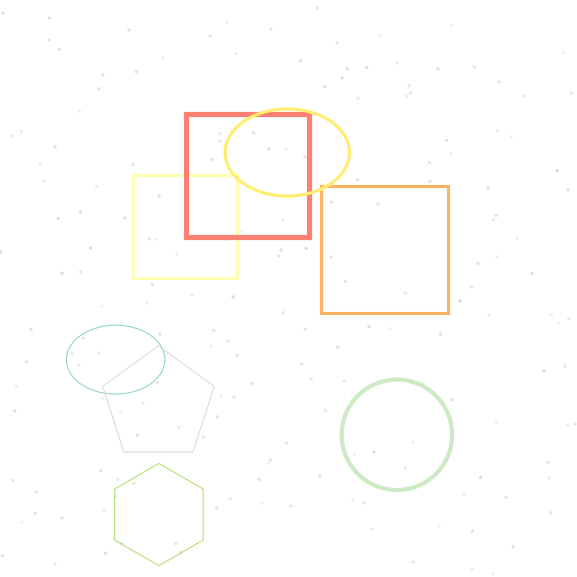[{"shape": "oval", "thickness": 0.5, "radius": 0.43, "center": [0.2, 0.376]}, {"shape": "square", "thickness": 1.5, "radius": 0.45, "center": [0.32, 0.607]}, {"shape": "square", "thickness": 2.5, "radius": 0.53, "center": [0.429, 0.695]}, {"shape": "square", "thickness": 1.5, "radius": 0.55, "center": [0.666, 0.567]}, {"shape": "hexagon", "thickness": 0.5, "radius": 0.44, "center": [0.275, 0.108]}, {"shape": "pentagon", "thickness": 0.5, "radius": 0.51, "center": [0.274, 0.299]}, {"shape": "circle", "thickness": 2, "radius": 0.48, "center": [0.687, 0.246]}, {"shape": "oval", "thickness": 1.5, "radius": 0.54, "center": [0.497, 0.735]}]